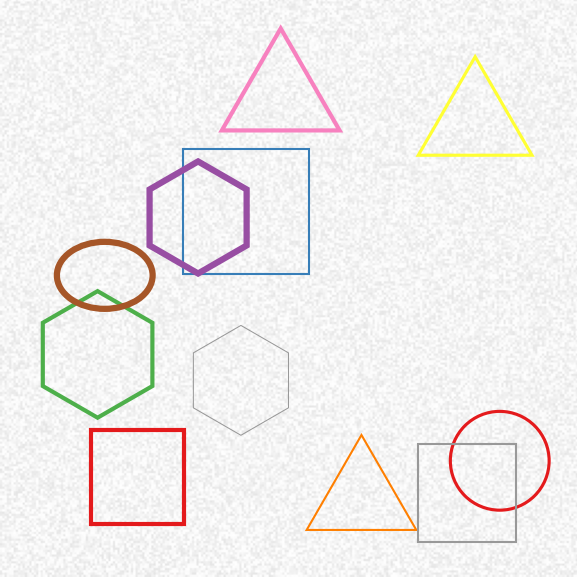[{"shape": "circle", "thickness": 1.5, "radius": 0.43, "center": [0.865, 0.201]}, {"shape": "square", "thickness": 2, "radius": 0.4, "center": [0.238, 0.173]}, {"shape": "square", "thickness": 1, "radius": 0.54, "center": [0.427, 0.633]}, {"shape": "hexagon", "thickness": 2, "radius": 0.55, "center": [0.169, 0.385]}, {"shape": "hexagon", "thickness": 3, "radius": 0.49, "center": [0.343, 0.623]}, {"shape": "triangle", "thickness": 1, "radius": 0.55, "center": [0.626, 0.136]}, {"shape": "triangle", "thickness": 1.5, "radius": 0.57, "center": [0.823, 0.787]}, {"shape": "oval", "thickness": 3, "radius": 0.41, "center": [0.181, 0.522]}, {"shape": "triangle", "thickness": 2, "radius": 0.59, "center": [0.486, 0.832]}, {"shape": "square", "thickness": 1, "radius": 0.42, "center": [0.808, 0.146]}, {"shape": "hexagon", "thickness": 0.5, "radius": 0.48, "center": [0.417, 0.341]}]